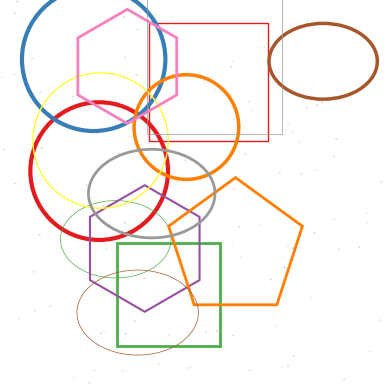[{"shape": "circle", "thickness": 3, "radius": 0.89, "center": [0.258, 0.556]}, {"shape": "square", "thickness": 1, "radius": 0.77, "center": [0.541, 0.787]}, {"shape": "circle", "thickness": 3, "radius": 0.93, "center": [0.243, 0.846]}, {"shape": "square", "thickness": 2, "radius": 0.67, "center": [0.438, 0.235]}, {"shape": "oval", "thickness": 0.5, "radius": 0.72, "center": [0.301, 0.378]}, {"shape": "hexagon", "thickness": 1.5, "radius": 0.82, "center": [0.376, 0.355]}, {"shape": "circle", "thickness": 2.5, "radius": 0.68, "center": [0.484, 0.67]}, {"shape": "pentagon", "thickness": 2, "radius": 0.91, "center": [0.612, 0.356]}, {"shape": "circle", "thickness": 1, "radius": 0.88, "center": [0.261, 0.635]}, {"shape": "oval", "thickness": 0.5, "radius": 0.79, "center": [0.358, 0.188]}, {"shape": "oval", "thickness": 2.5, "radius": 0.7, "center": [0.839, 0.841]}, {"shape": "hexagon", "thickness": 2, "radius": 0.74, "center": [0.331, 0.828]}, {"shape": "oval", "thickness": 2, "radius": 0.82, "center": [0.394, 0.497]}, {"shape": "square", "thickness": 0.5, "radius": 0.88, "center": [0.557, 0.827]}]